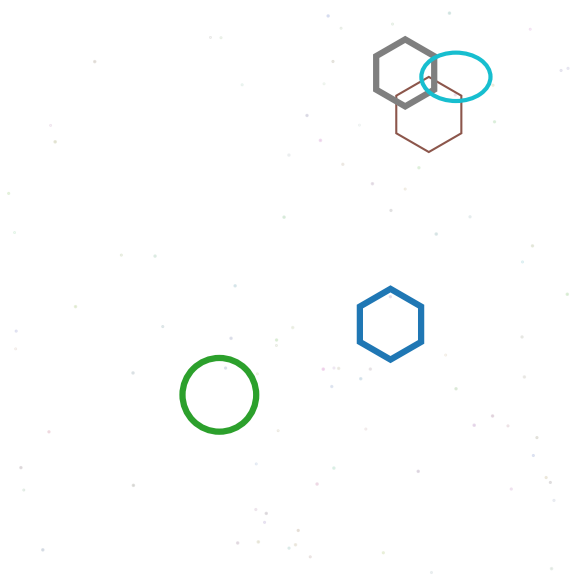[{"shape": "hexagon", "thickness": 3, "radius": 0.31, "center": [0.676, 0.438]}, {"shape": "circle", "thickness": 3, "radius": 0.32, "center": [0.38, 0.315]}, {"shape": "hexagon", "thickness": 1, "radius": 0.33, "center": [0.743, 0.801]}, {"shape": "hexagon", "thickness": 3, "radius": 0.29, "center": [0.702, 0.873]}, {"shape": "oval", "thickness": 2, "radius": 0.3, "center": [0.789, 0.866]}]